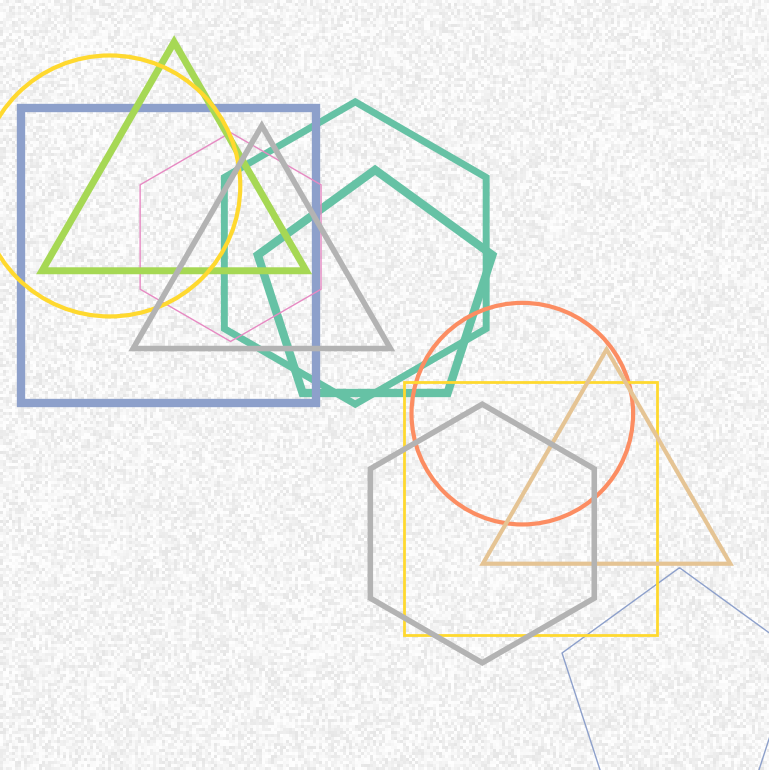[{"shape": "pentagon", "thickness": 3, "radius": 0.8, "center": [0.487, 0.619]}, {"shape": "hexagon", "thickness": 2.5, "radius": 0.98, "center": [0.461, 0.671]}, {"shape": "circle", "thickness": 1.5, "radius": 0.72, "center": [0.678, 0.463]}, {"shape": "pentagon", "thickness": 0.5, "radius": 0.8, "center": [0.882, 0.102]}, {"shape": "square", "thickness": 3, "radius": 0.96, "center": [0.219, 0.669]}, {"shape": "hexagon", "thickness": 0.5, "radius": 0.68, "center": [0.299, 0.692]}, {"shape": "triangle", "thickness": 2.5, "radius": 0.99, "center": [0.226, 0.747]}, {"shape": "square", "thickness": 1, "radius": 0.82, "center": [0.689, 0.34]}, {"shape": "circle", "thickness": 1.5, "radius": 0.85, "center": [0.143, 0.759]}, {"shape": "triangle", "thickness": 1.5, "radius": 0.93, "center": [0.788, 0.361]}, {"shape": "hexagon", "thickness": 2, "radius": 0.84, "center": [0.626, 0.307]}, {"shape": "triangle", "thickness": 2, "radius": 0.96, "center": [0.34, 0.644]}]